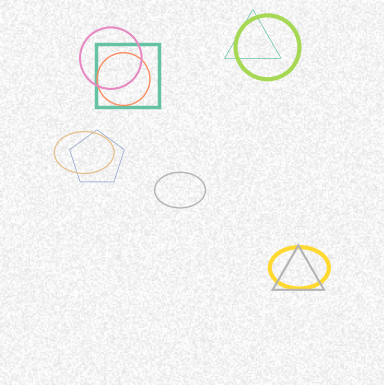[{"shape": "square", "thickness": 2.5, "radius": 0.41, "center": [0.332, 0.804]}, {"shape": "triangle", "thickness": 0.5, "radius": 0.42, "center": [0.657, 0.891]}, {"shape": "circle", "thickness": 1, "radius": 0.34, "center": [0.321, 0.795]}, {"shape": "pentagon", "thickness": 0.5, "radius": 0.37, "center": [0.252, 0.588]}, {"shape": "circle", "thickness": 1.5, "radius": 0.4, "center": [0.288, 0.849]}, {"shape": "circle", "thickness": 3, "radius": 0.41, "center": [0.695, 0.877]}, {"shape": "oval", "thickness": 3, "radius": 0.38, "center": [0.778, 0.304]}, {"shape": "oval", "thickness": 1, "radius": 0.39, "center": [0.219, 0.604]}, {"shape": "oval", "thickness": 1, "radius": 0.33, "center": [0.468, 0.506]}, {"shape": "triangle", "thickness": 1.5, "radius": 0.39, "center": [0.775, 0.286]}]